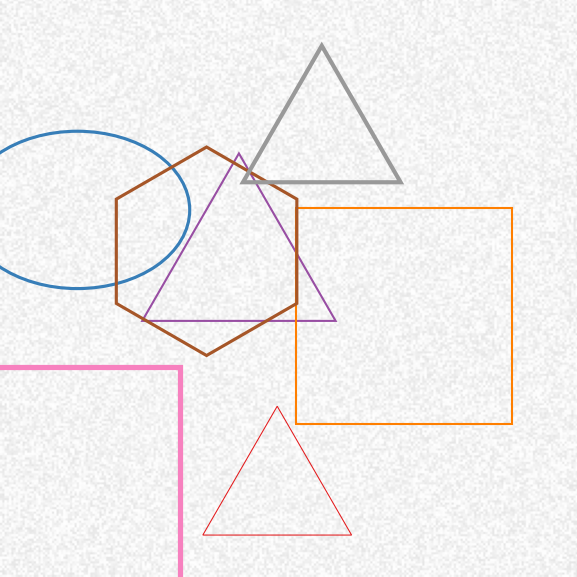[{"shape": "triangle", "thickness": 0.5, "radius": 0.74, "center": [0.48, 0.147]}, {"shape": "oval", "thickness": 1.5, "radius": 0.97, "center": [0.134, 0.636]}, {"shape": "triangle", "thickness": 1, "radius": 0.97, "center": [0.414, 0.54]}, {"shape": "square", "thickness": 1, "radius": 0.94, "center": [0.7, 0.451]}, {"shape": "hexagon", "thickness": 1.5, "radius": 0.9, "center": [0.358, 0.564]}, {"shape": "square", "thickness": 2.5, "radius": 0.98, "center": [0.116, 0.167]}, {"shape": "triangle", "thickness": 2, "radius": 0.79, "center": [0.557, 0.762]}]